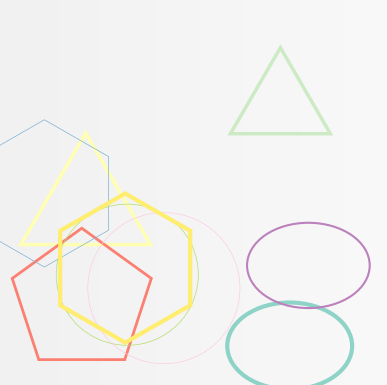[{"shape": "oval", "thickness": 3, "radius": 0.81, "center": [0.748, 0.101]}, {"shape": "triangle", "thickness": 2.5, "radius": 0.97, "center": [0.221, 0.461]}, {"shape": "pentagon", "thickness": 2, "radius": 0.94, "center": [0.211, 0.219]}, {"shape": "hexagon", "thickness": 0.5, "radius": 0.96, "center": [0.115, 0.498]}, {"shape": "circle", "thickness": 0.5, "radius": 0.92, "center": [0.328, 0.286]}, {"shape": "circle", "thickness": 0.5, "radius": 0.98, "center": [0.423, 0.252]}, {"shape": "oval", "thickness": 1.5, "radius": 0.79, "center": [0.796, 0.311]}, {"shape": "triangle", "thickness": 2.5, "radius": 0.74, "center": [0.724, 0.727]}, {"shape": "hexagon", "thickness": 3, "radius": 0.97, "center": [0.323, 0.304]}]